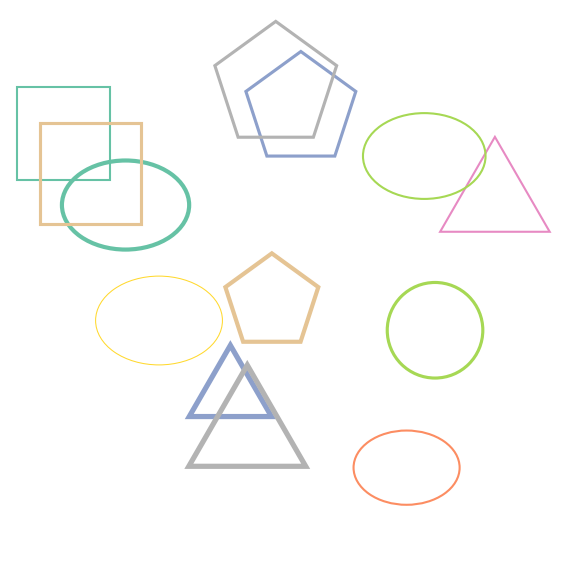[{"shape": "oval", "thickness": 2, "radius": 0.55, "center": [0.217, 0.644]}, {"shape": "square", "thickness": 1, "radius": 0.41, "center": [0.11, 0.768]}, {"shape": "oval", "thickness": 1, "radius": 0.46, "center": [0.704, 0.189]}, {"shape": "pentagon", "thickness": 1.5, "radius": 0.5, "center": [0.521, 0.81]}, {"shape": "triangle", "thickness": 2.5, "radius": 0.41, "center": [0.399, 0.319]}, {"shape": "triangle", "thickness": 1, "radius": 0.55, "center": [0.857, 0.653]}, {"shape": "circle", "thickness": 1.5, "radius": 0.41, "center": [0.753, 0.427]}, {"shape": "oval", "thickness": 1, "radius": 0.53, "center": [0.735, 0.729]}, {"shape": "oval", "thickness": 0.5, "radius": 0.55, "center": [0.275, 0.444]}, {"shape": "square", "thickness": 1.5, "radius": 0.44, "center": [0.157, 0.699]}, {"shape": "pentagon", "thickness": 2, "radius": 0.42, "center": [0.471, 0.476]}, {"shape": "triangle", "thickness": 2.5, "radius": 0.58, "center": [0.428, 0.25]}, {"shape": "pentagon", "thickness": 1.5, "radius": 0.55, "center": [0.477, 0.851]}]